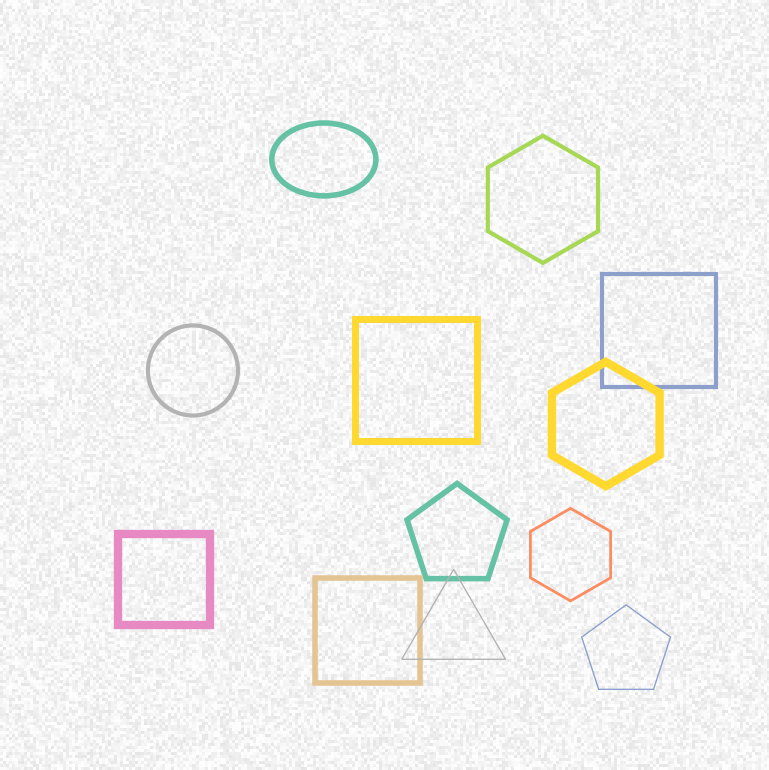[{"shape": "pentagon", "thickness": 2, "radius": 0.34, "center": [0.594, 0.304]}, {"shape": "oval", "thickness": 2, "radius": 0.34, "center": [0.421, 0.793]}, {"shape": "hexagon", "thickness": 1, "radius": 0.3, "center": [0.741, 0.28]}, {"shape": "pentagon", "thickness": 0.5, "radius": 0.3, "center": [0.813, 0.154]}, {"shape": "square", "thickness": 1.5, "radius": 0.37, "center": [0.856, 0.571]}, {"shape": "square", "thickness": 3, "radius": 0.3, "center": [0.213, 0.248]}, {"shape": "hexagon", "thickness": 1.5, "radius": 0.41, "center": [0.705, 0.741]}, {"shape": "hexagon", "thickness": 3, "radius": 0.4, "center": [0.787, 0.449]}, {"shape": "square", "thickness": 2.5, "radius": 0.4, "center": [0.54, 0.507]}, {"shape": "square", "thickness": 2, "radius": 0.34, "center": [0.477, 0.181]}, {"shape": "triangle", "thickness": 0.5, "radius": 0.39, "center": [0.589, 0.183]}, {"shape": "circle", "thickness": 1.5, "radius": 0.29, "center": [0.251, 0.519]}]